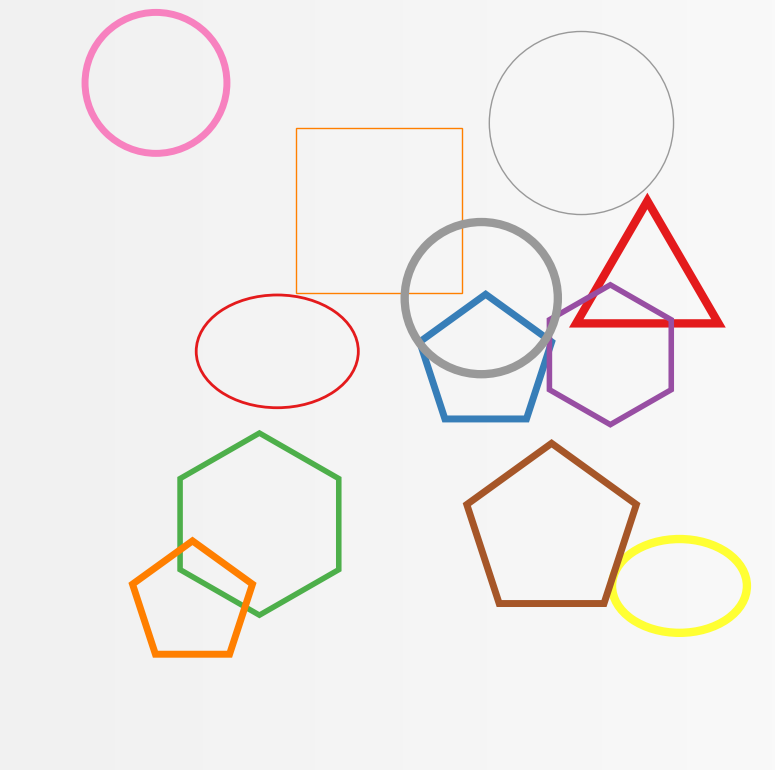[{"shape": "oval", "thickness": 1, "radius": 0.52, "center": [0.358, 0.544]}, {"shape": "triangle", "thickness": 3, "radius": 0.53, "center": [0.835, 0.633]}, {"shape": "pentagon", "thickness": 2.5, "radius": 0.45, "center": [0.627, 0.528]}, {"shape": "hexagon", "thickness": 2, "radius": 0.59, "center": [0.335, 0.319]}, {"shape": "hexagon", "thickness": 2, "radius": 0.45, "center": [0.788, 0.539]}, {"shape": "pentagon", "thickness": 2.5, "radius": 0.41, "center": [0.248, 0.216]}, {"shape": "square", "thickness": 0.5, "radius": 0.54, "center": [0.489, 0.726]}, {"shape": "oval", "thickness": 3, "radius": 0.44, "center": [0.877, 0.239]}, {"shape": "pentagon", "thickness": 2.5, "radius": 0.58, "center": [0.712, 0.309]}, {"shape": "circle", "thickness": 2.5, "radius": 0.46, "center": [0.201, 0.892]}, {"shape": "circle", "thickness": 0.5, "radius": 0.59, "center": [0.75, 0.84]}, {"shape": "circle", "thickness": 3, "radius": 0.49, "center": [0.621, 0.613]}]